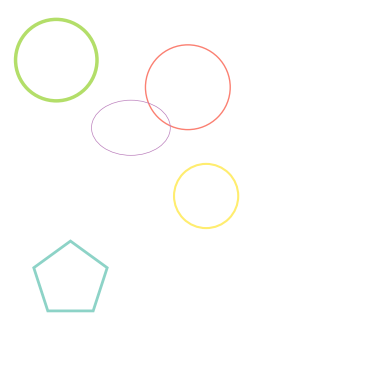[{"shape": "pentagon", "thickness": 2, "radius": 0.5, "center": [0.183, 0.274]}, {"shape": "circle", "thickness": 1, "radius": 0.55, "center": [0.488, 0.773]}, {"shape": "circle", "thickness": 2.5, "radius": 0.53, "center": [0.146, 0.844]}, {"shape": "oval", "thickness": 0.5, "radius": 0.51, "center": [0.34, 0.668]}, {"shape": "circle", "thickness": 1.5, "radius": 0.42, "center": [0.535, 0.491]}]